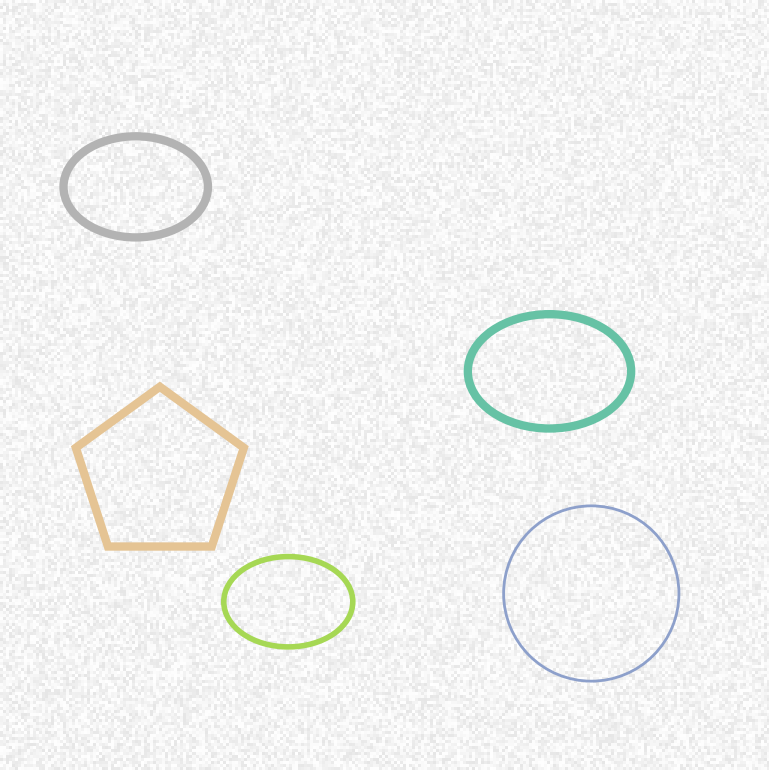[{"shape": "oval", "thickness": 3, "radius": 0.53, "center": [0.714, 0.518]}, {"shape": "circle", "thickness": 1, "radius": 0.57, "center": [0.768, 0.229]}, {"shape": "oval", "thickness": 2, "radius": 0.42, "center": [0.374, 0.219]}, {"shape": "pentagon", "thickness": 3, "radius": 0.57, "center": [0.208, 0.383]}, {"shape": "oval", "thickness": 3, "radius": 0.47, "center": [0.176, 0.757]}]